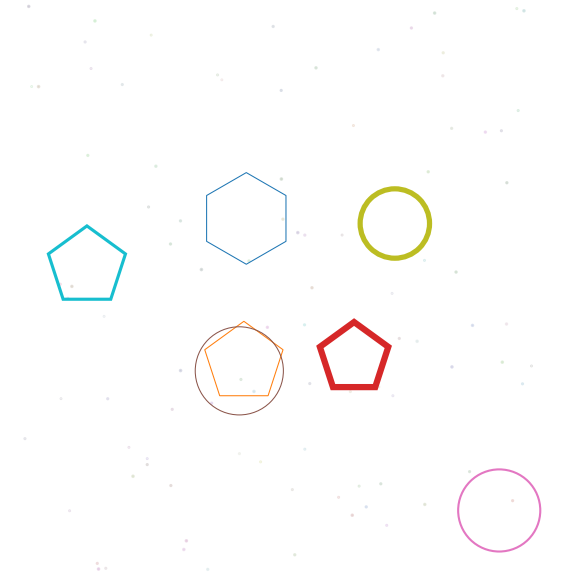[{"shape": "hexagon", "thickness": 0.5, "radius": 0.4, "center": [0.426, 0.621]}, {"shape": "pentagon", "thickness": 0.5, "radius": 0.36, "center": [0.422, 0.372]}, {"shape": "pentagon", "thickness": 3, "radius": 0.31, "center": [0.613, 0.379]}, {"shape": "circle", "thickness": 0.5, "radius": 0.38, "center": [0.414, 0.357]}, {"shape": "circle", "thickness": 1, "radius": 0.36, "center": [0.864, 0.115]}, {"shape": "circle", "thickness": 2.5, "radius": 0.3, "center": [0.684, 0.612]}, {"shape": "pentagon", "thickness": 1.5, "radius": 0.35, "center": [0.151, 0.538]}]